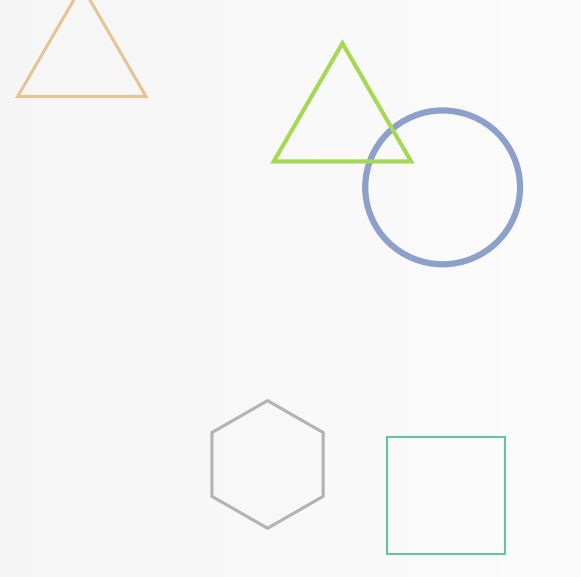[{"shape": "square", "thickness": 1, "radius": 0.51, "center": [0.767, 0.141]}, {"shape": "circle", "thickness": 3, "radius": 0.67, "center": [0.762, 0.675]}, {"shape": "triangle", "thickness": 2, "radius": 0.68, "center": [0.589, 0.788]}, {"shape": "triangle", "thickness": 1.5, "radius": 0.64, "center": [0.141, 0.896]}, {"shape": "hexagon", "thickness": 1.5, "radius": 0.55, "center": [0.46, 0.195]}]